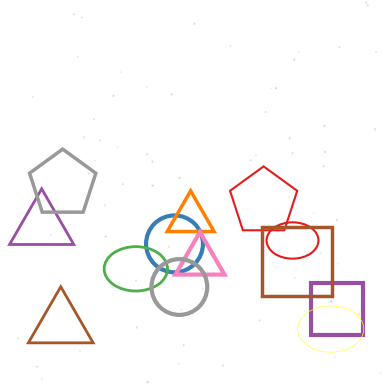[{"shape": "pentagon", "thickness": 1.5, "radius": 0.46, "center": [0.685, 0.476]}, {"shape": "oval", "thickness": 1.5, "radius": 0.34, "center": [0.76, 0.375]}, {"shape": "circle", "thickness": 3, "radius": 0.37, "center": [0.453, 0.367]}, {"shape": "oval", "thickness": 2, "radius": 0.41, "center": [0.353, 0.302]}, {"shape": "square", "thickness": 3, "radius": 0.34, "center": [0.875, 0.197]}, {"shape": "triangle", "thickness": 2, "radius": 0.48, "center": [0.108, 0.413]}, {"shape": "triangle", "thickness": 2.5, "radius": 0.35, "center": [0.495, 0.434]}, {"shape": "oval", "thickness": 0.5, "radius": 0.43, "center": [0.859, 0.145]}, {"shape": "triangle", "thickness": 2, "radius": 0.49, "center": [0.158, 0.158]}, {"shape": "square", "thickness": 2.5, "radius": 0.45, "center": [0.772, 0.321]}, {"shape": "triangle", "thickness": 3, "radius": 0.37, "center": [0.519, 0.324]}, {"shape": "pentagon", "thickness": 2.5, "radius": 0.45, "center": [0.163, 0.522]}, {"shape": "circle", "thickness": 3, "radius": 0.36, "center": [0.466, 0.254]}]